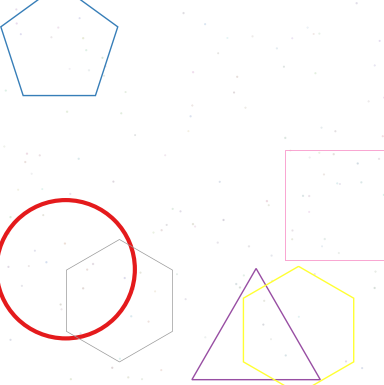[{"shape": "circle", "thickness": 3, "radius": 0.9, "center": [0.171, 0.301]}, {"shape": "pentagon", "thickness": 1, "radius": 0.8, "center": [0.154, 0.881]}, {"shape": "triangle", "thickness": 1, "radius": 0.96, "center": [0.665, 0.11]}, {"shape": "hexagon", "thickness": 1, "radius": 0.83, "center": [0.776, 0.143]}, {"shape": "square", "thickness": 0.5, "radius": 0.71, "center": [0.883, 0.467]}, {"shape": "hexagon", "thickness": 0.5, "radius": 0.8, "center": [0.31, 0.219]}]